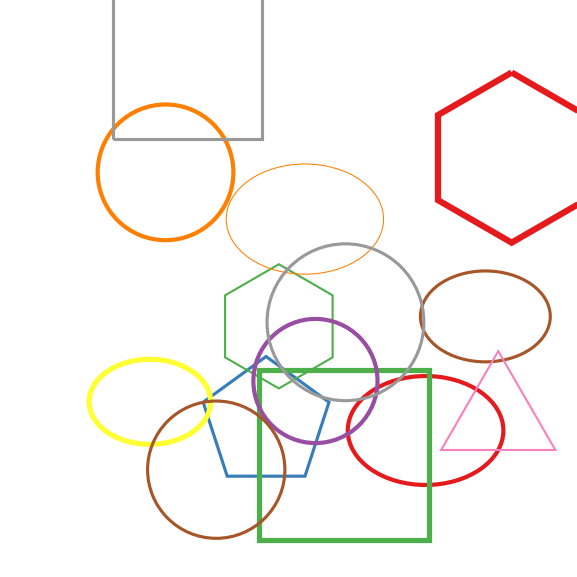[{"shape": "oval", "thickness": 2, "radius": 0.67, "center": [0.737, 0.254]}, {"shape": "hexagon", "thickness": 3, "radius": 0.74, "center": [0.886, 0.726]}, {"shape": "pentagon", "thickness": 1.5, "radius": 0.57, "center": [0.461, 0.267]}, {"shape": "square", "thickness": 2.5, "radius": 0.73, "center": [0.596, 0.211]}, {"shape": "hexagon", "thickness": 1, "radius": 0.54, "center": [0.483, 0.434]}, {"shape": "circle", "thickness": 2, "radius": 0.54, "center": [0.546, 0.339]}, {"shape": "oval", "thickness": 0.5, "radius": 0.68, "center": [0.528, 0.62]}, {"shape": "circle", "thickness": 2, "radius": 0.59, "center": [0.287, 0.701]}, {"shape": "oval", "thickness": 2.5, "radius": 0.53, "center": [0.259, 0.303]}, {"shape": "oval", "thickness": 1.5, "radius": 0.56, "center": [0.84, 0.451]}, {"shape": "circle", "thickness": 1.5, "radius": 0.59, "center": [0.374, 0.186]}, {"shape": "triangle", "thickness": 1, "radius": 0.57, "center": [0.863, 0.277]}, {"shape": "circle", "thickness": 1.5, "radius": 0.68, "center": [0.598, 0.441]}, {"shape": "square", "thickness": 1.5, "radius": 0.64, "center": [0.324, 0.888]}]